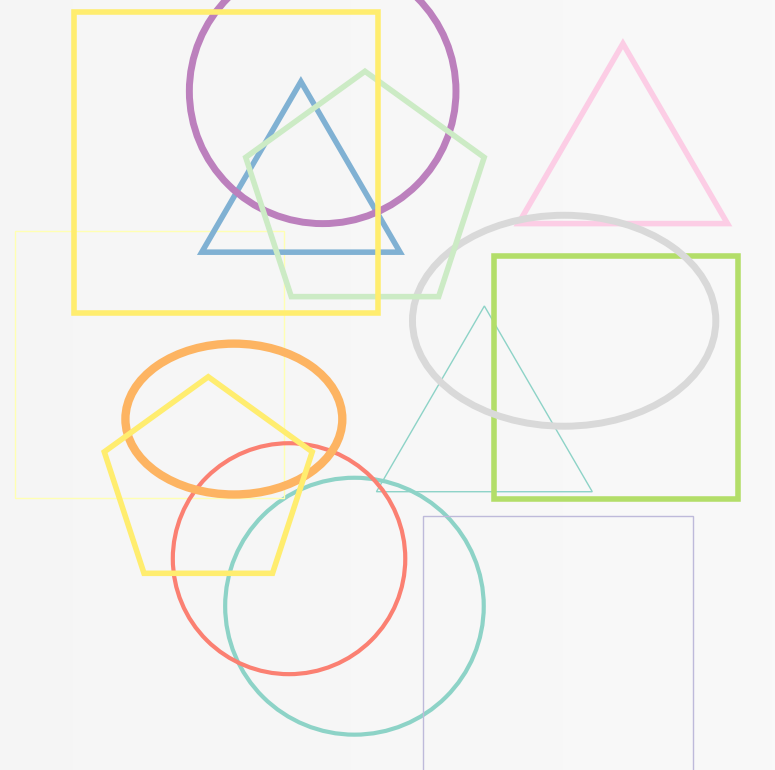[{"shape": "triangle", "thickness": 0.5, "radius": 0.8, "center": [0.625, 0.442]}, {"shape": "circle", "thickness": 1.5, "radius": 0.83, "center": [0.457, 0.213]}, {"shape": "square", "thickness": 0.5, "radius": 0.87, "center": [0.193, 0.527]}, {"shape": "square", "thickness": 0.5, "radius": 0.87, "center": [0.72, 0.155]}, {"shape": "circle", "thickness": 1.5, "radius": 0.75, "center": [0.373, 0.274]}, {"shape": "triangle", "thickness": 2, "radius": 0.74, "center": [0.388, 0.746]}, {"shape": "oval", "thickness": 3, "radius": 0.7, "center": [0.302, 0.456]}, {"shape": "square", "thickness": 2, "radius": 0.79, "center": [0.795, 0.51]}, {"shape": "triangle", "thickness": 2, "radius": 0.78, "center": [0.804, 0.788]}, {"shape": "oval", "thickness": 2.5, "radius": 0.98, "center": [0.728, 0.583]}, {"shape": "circle", "thickness": 2.5, "radius": 0.86, "center": [0.416, 0.882]}, {"shape": "pentagon", "thickness": 2, "radius": 0.81, "center": [0.471, 0.746]}, {"shape": "pentagon", "thickness": 2, "radius": 0.71, "center": [0.269, 0.37]}, {"shape": "square", "thickness": 2, "radius": 0.98, "center": [0.292, 0.789]}]